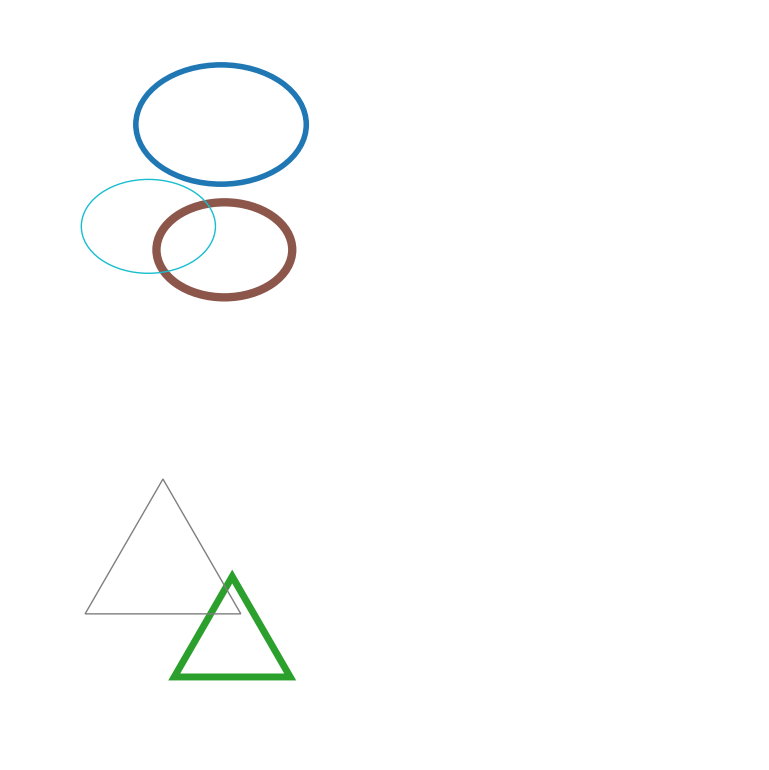[{"shape": "oval", "thickness": 2, "radius": 0.55, "center": [0.287, 0.838]}, {"shape": "triangle", "thickness": 2.5, "radius": 0.43, "center": [0.302, 0.164]}, {"shape": "oval", "thickness": 3, "radius": 0.44, "center": [0.291, 0.676]}, {"shape": "triangle", "thickness": 0.5, "radius": 0.58, "center": [0.212, 0.261]}, {"shape": "oval", "thickness": 0.5, "radius": 0.44, "center": [0.193, 0.706]}]